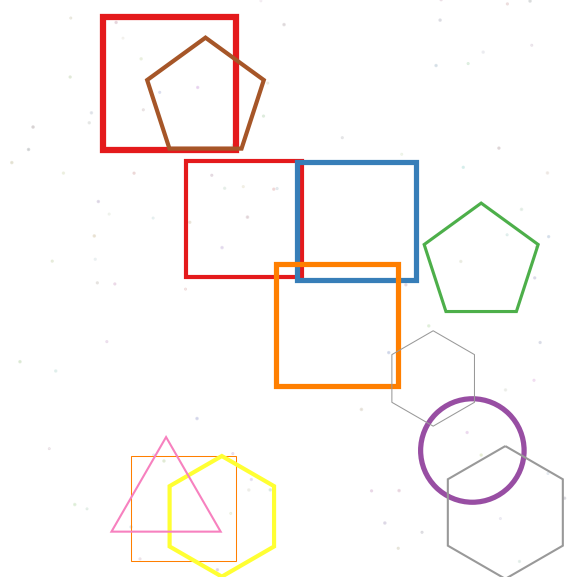[{"shape": "square", "thickness": 2, "radius": 0.5, "center": [0.423, 0.62]}, {"shape": "square", "thickness": 3, "radius": 0.58, "center": [0.294, 0.855]}, {"shape": "square", "thickness": 2.5, "radius": 0.51, "center": [0.617, 0.617]}, {"shape": "pentagon", "thickness": 1.5, "radius": 0.52, "center": [0.833, 0.544]}, {"shape": "circle", "thickness": 2.5, "radius": 0.45, "center": [0.818, 0.219]}, {"shape": "square", "thickness": 2.5, "radius": 0.53, "center": [0.584, 0.436]}, {"shape": "square", "thickness": 0.5, "radius": 0.45, "center": [0.318, 0.118]}, {"shape": "hexagon", "thickness": 2, "radius": 0.52, "center": [0.384, 0.105]}, {"shape": "pentagon", "thickness": 2, "radius": 0.53, "center": [0.356, 0.828]}, {"shape": "triangle", "thickness": 1, "radius": 0.55, "center": [0.288, 0.133]}, {"shape": "hexagon", "thickness": 0.5, "radius": 0.41, "center": [0.75, 0.344]}, {"shape": "hexagon", "thickness": 1, "radius": 0.57, "center": [0.875, 0.112]}]